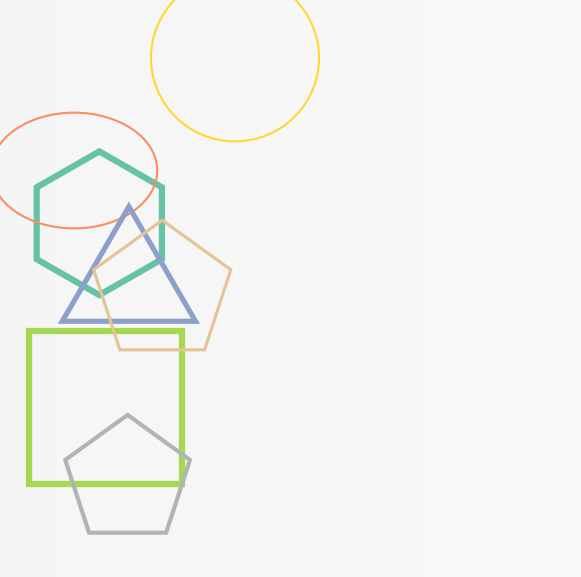[{"shape": "hexagon", "thickness": 3, "radius": 0.62, "center": [0.171, 0.613]}, {"shape": "oval", "thickness": 1, "radius": 0.72, "center": [0.127, 0.704]}, {"shape": "triangle", "thickness": 2.5, "radius": 0.66, "center": [0.222, 0.509]}, {"shape": "square", "thickness": 3, "radius": 0.66, "center": [0.181, 0.293]}, {"shape": "circle", "thickness": 1, "radius": 0.72, "center": [0.404, 0.899]}, {"shape": "pentagon", "thickness": 1.5, "radius": 0.62, "center": [0.279, 0.494]}, {"shape": "pentagon", "thickness": 2, "radius": 0.56, "center": [0.22, 0.168]}]